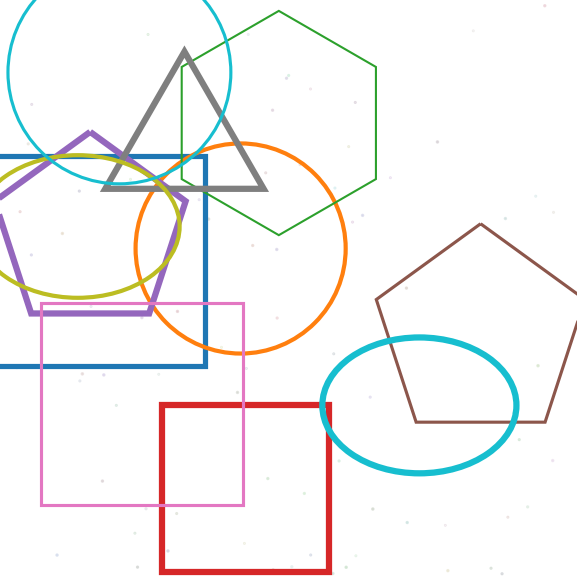[{"shape": "square", "thickness": 2.5, "radius": 0.91, "center": [0.173, 0.547]}, {"shape": "circle", "thickness": 2, "radius": 0.91, "center": [0.417, 0.569]}, {"shape": "hexagon", "thickness": 1, "radius": 0.97, "center": [0.483, 0.786]}, {"shape": "square", "thickness": 3, "radius": 0.72, "center": [0.426, 0.153]}, {"shape": "pentagon", "thickness": 3, "radius": 0.87, "center": [0.156, 0.597]}, {"shape": "pentagon", "thickness": 1.5, "radius": 0.95, "center": [0.832, 0.422]}, {"shape": "square", "thickness": 1.5, "radius": 0.87, "center": [0.245, 0.3]}, {"shape": "triangle", "thickness": 3, "radius": 0.79, "center": [0.319, 0.751]}, {"shape": "oval", "thickness": 2, "radius": 0.88, "center": [0.135, 0.607]}, {"shape": "oval", "thickness": 3, "radius": 0.84, "center": [0.726, 0.297]}, {"shape": "circle", "thickness": 1.5, "radius": 0.96, "center": [0.207, 0.874]}]